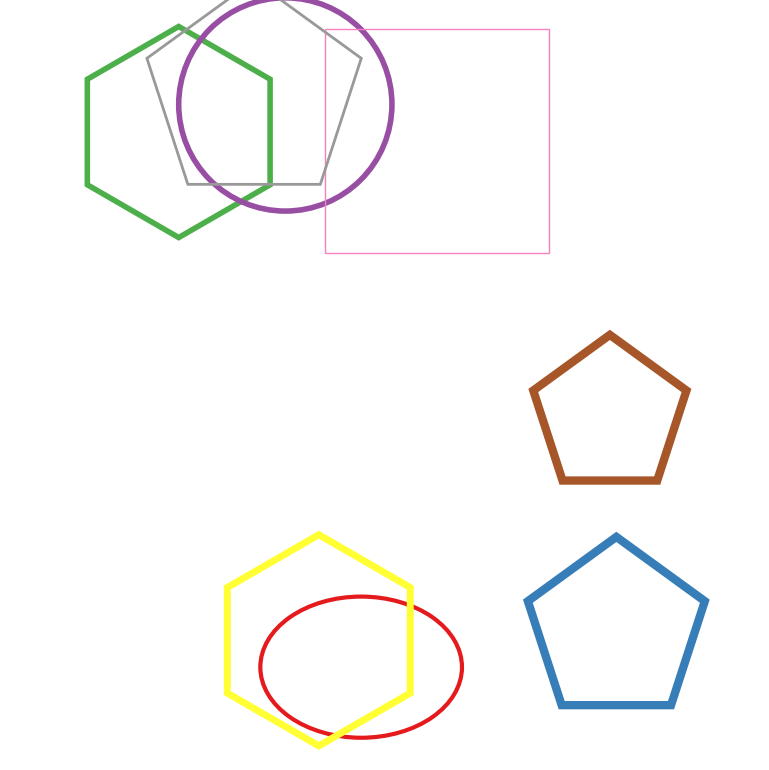[{"shape": "oval", "thickness": 1.5, "radius": 0.65, "center": [0.469, 0.134]}, {"shape": "pentagon", "thickness": 3, "radius": 0.6, "center": [0.8, 0.182]}, {"shape": "hexagon", "thickness": 2, "radius": 0.69, "center": [0.232, 0.829]}, {"shape": "circle", "thickness": 2, "radius": 0.69, "center": [0.371, 0.864]}, {"shape": "hexagon", "thickness": 2.5, "radius": 0.69, "center": [0.414, 0.168]}, {"shape": "pentagon", "thickness": 3, "radius": 0.52, "center": [0.792, 0.461]}, {"shape": "square", "thickness": 0.5, "radius": 0.73, "center": [0.567, 0.816]}, {"shape": "pentagon", "thickness": 1, "radius": 0.73, "center": [0.33, 0.879]}]